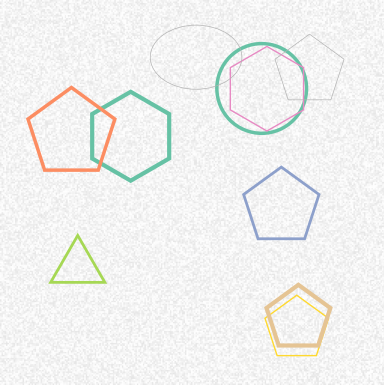[{"shape": "circle", "thickness": 2.5, "radius": 0.58, "center": [0.68, 0.77]}, {"shape": "hexagon", "thickness": 3, "radius": 0.58, "center": [0.339, 0.646]}, {"shape": "pentagon", "thickness": 2.5, "radius": 0.59, "center": [0.186, 0.654]}, {"shape": "pentagon", "thickness": 2, "radius": 0.51, "center": [0.731, 0.463]}, {"shape": "hexagon", "thickness": 1, "radius": 0.55, "center": [0.693, 0.77]}, {"shape": "triangle", "thickness": 2, "radius": 0.41, "center": [0.202, 0.307]}, {"shape": "pentagon", "thickness": 1, "radius": 0.43, "center": [0.771, 0.146]}, {"shape": "pentagon", "thickness": 3, "radius": 0.44, "center": [0.775, 0.173]}, {"shape": "oval", "thickness": 0.5, "radius": 0.59, "center": [0.509, 0.851]}, {"shape": "pentagon", "thickness": 0.5, "radius": 0.47, "center": [0.804, 0.817]}]